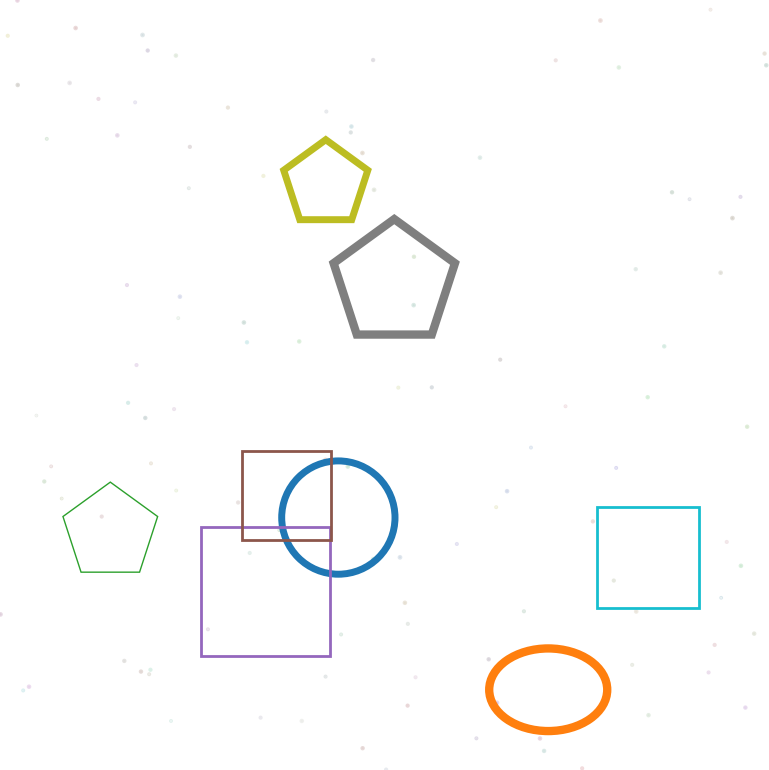[{"shape": "circle", "thickness": 2.5, "radius": 0.37, "center": [0.439, 0.328]}, {"shape": "oval", "thickness": 3, "radius": 0.38, "center": [0.712, 0.104]}, {"shape": "pentagon", "thickness": 0.5, "radius": 0.32, "center": [0.143, 0.309]}, {"shape": "square", "thickness": 1, "radius": 0.42, "center": [0.345, 0.232]}, {"shape": "square", "thickness": 1, "radius": 0.29, "center": [0.372, 0.356]}, {"shape": "pentagon", "thickness": 3, "radius": 0.41, "center": [0.512, 0.633]}, {"shape": "pentagon", "thickness": 2.5, "radius": 0.29, "center": [0.423, 0.761]}, {"shape": "square", "thickness": 1, "radius": 0.33, "center": [0.842, 0.276]}]